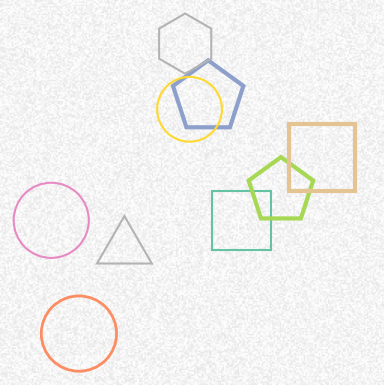[{"shape": "square", "thickness": 1.5, "radius": 0.38, "center": [0.628, 0.427]}, {"shape": "circle", "thickness": 2, "radius": 0.49, "center": [0.205, 0.134]}, {"shape": "pentagon", "thickness": 3, "radius": 0.48, "center": [0.541, 0.747]}, {"shape": "circle", "thickness": 1.5, "radius": 0.49, "center": [0.133, 0.428]}, {"shape": "pentagon", "thickness": 3, "radius": 0.44, "center": [0.73, 0.504]}, {"shape": "circle", "thickness": 1.5, "radius": 0.42, "center": [0.492, 0.716]}, {"shape": "square", "thickness": 3, "radius": 0.43, "center": [0.836, 0.591]}, {"shape": "hexagon", "thickness": 1.5, "radius": 0.39, "center": [0.481, 0.887]}, {"shape": "triangle", "thickness": 1.5, "radius": 0.41, "center": [0.323, 0.357]}]